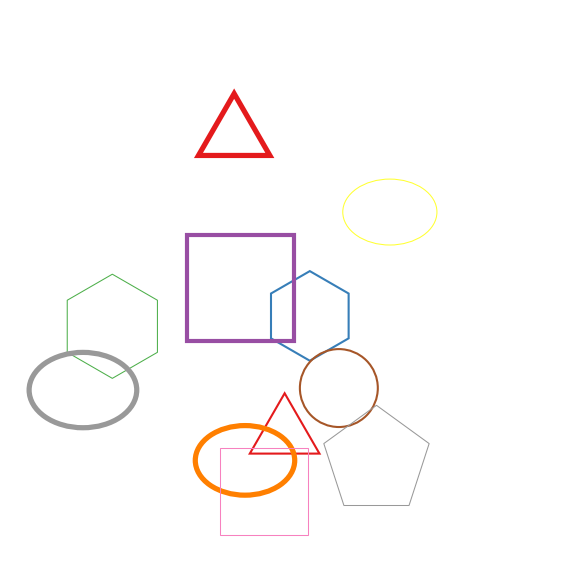[{"shape": "triangle", "thickness": 2.5, "radius": 0.36, "center": [0.405, 0.766]}, {"shape": "triangle", "thickness": 1, "radius": 0.35, "center": [0.493, 0.249]}, {"shape": "hexagon", "thickness": 1, "radius": 0.39, "center": [0.536, 0.452]}, {"shape": "hexagon", "thickness": 0.5, "radius": 0.45, "center": [0.195, 0.434]}, {"shape": "square", "thickness": 2, "radius": 0.46, "center": [0.416, 0.5]}, {"shape": "oval", "thickness": 2.5, "radius": 0.43, "center": [0.424, 0.202]}, {"shape": "oval", "thickness": 0.5, "radius": 0.41, "center": [0.675, 0.632]}, {"shape": "circle", "thickness": 1, "radius": 0.34, "center": [0.587, 0.327]}, {"shape": "square", "thickness": 0.5, "radius": 0.38, "center": [0.457, 0.148]}, {"shape": "oval", "thickness": 2.5, "radius": 0.47, "center": [0.144, 0.324]}, {"shape": "pentagon", "thickness": 0.5, "radius": 0.48, "center": [0.652, 0.201]}]